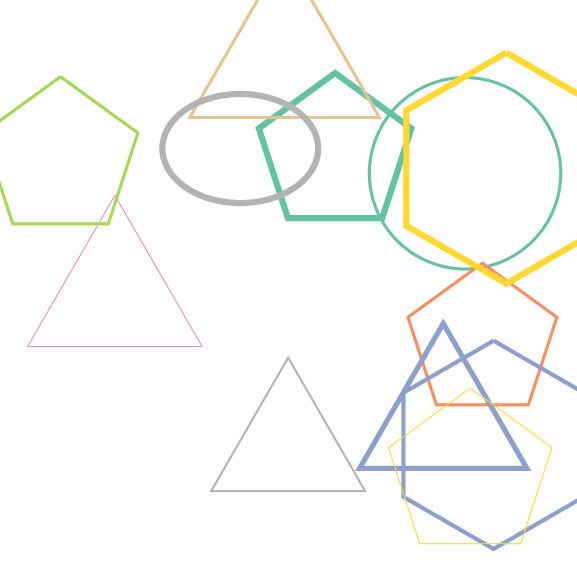[{"shape": "pentagon", "thickness": 3, "radius": 0.69, "center": [0.58, 0.734]}, {"shape": "circle", "thickness": 1.5, "radius": 0.83, "center": [0.805, 0.699]}, {"shape": "pentagon", "thickness": 1.5, "radius": 0.68, "center": [0.835, 0.408]}, {"shape": "triangle", "thickness": 2.5, "radius": 0.84, "center": [0.768, 0.272]}, {"shape": "hexagon", "thickness": 2, "radius": 0.9, "center": [0.855, 0.229]}, {"shape": "triangle", "thickness": 0.5, "radius": 0.87, "center": [0.199, 0.486]}, {"shape": "pentagon", "thickness": 1.5, "radius": 0.7, "center": [0.105, 0.725]}, {"shape": "hexagon", "thickness": 3, "radius": 1.0, "center": [0.877, 0.708]}, {"shape": "pentagon", "thickness": 0.5, "radius": 0.74, "center": [0.814, 0.178]}, {"shape": "triangle", "thickness": 1.5, "radius": 0.95, "center": [0.493, 0.891]}, {"shape": "oval", "thickness": 3, "radius": 0.67, "center": [0.416, 0.742]}, {"shape": "triangle", "thickness": 1, "radius": 0.77, "center": [0.499, 0.226]}]